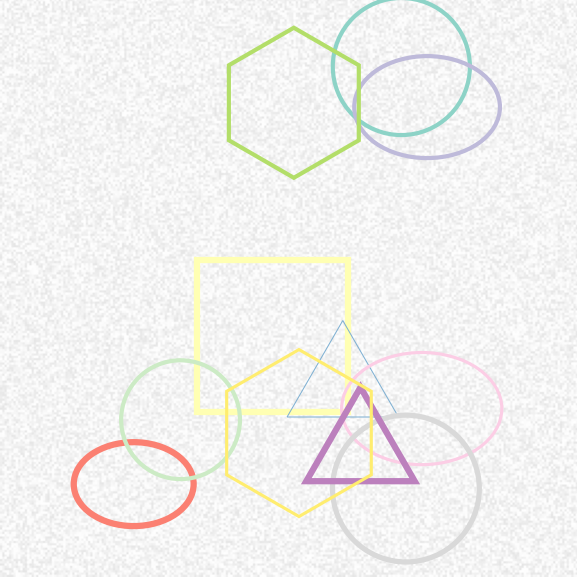[{"shape": "circle", "thickness": 2, "radius": 0.59, "center": [0.695, 0.884]}, {"shape": "square", "thickness": 3, "radius": 0.65, "center": [0.472, 0.417]}, {"shape": "oval", "thickness": 2, "radius": 0.63, "center": [0.74, 0.814]}, {"shape": "oval", "thickness": 3, "radius": 0.52, "center": [0.232, 0.161]}, {"shape": "triangle", "thickness": 0.5, "radius": 0.56, "center": [0.594, 0.333]}, {"shape": "hexagon", "thickness": 2, "radius": 0.65, "center": [0.509, 0.821]}, {"shape": "oval", "thickness": 1.5, "radius": 0.69, "center": [0.73, 0.292]}, {"shape": "circle", "thickness": 2.5, "radius": 0.64, "center": [0.703, 0.153]}, {"shape": "triangle", "thickness": 3, "radius": 0.54, "center": [0.624, 0.22]}, {"shape": "circle", "thickness": 2, "radius": 0.51, "center": [0.313, 0.272]}, {"shape": "hexagon", "thickness": 1.5, "radius": 0.72, "center": [0.518, 0.249]}]